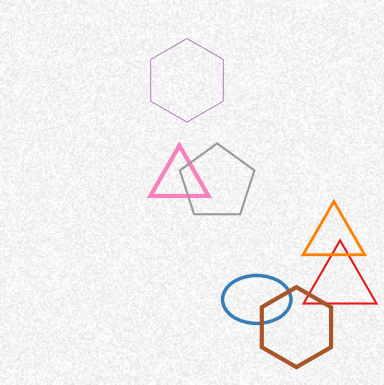[{"shape": "triangle", "thickness": 1.5, "radius": 0.55, "center": [0.883, 0.266]}, {"shape": "oval", "thickness": 2.5, "radius": 0.44, "center": [0.667, 0.222]}, {"shape": "hexagon", "thickness": 0.5, "radius": 0.54, "center": [0.486, 0.791]}, {"shape": "triangle", "thickness": 2, "radius": 0.46, "center": [0.867, 0.384]}, {"shape": "hexagon", "thickness": 3, "radius": 0.52, "center": [0.77, 0.15]}, {"shape": "triangle", "thickness": 3, "radius": 0.44, "center": [0.466, 0.535]}, {"shape": "pentagon", "thickness": 1.5, "radius": 0.51, "center": [0.564, 0.526]}]